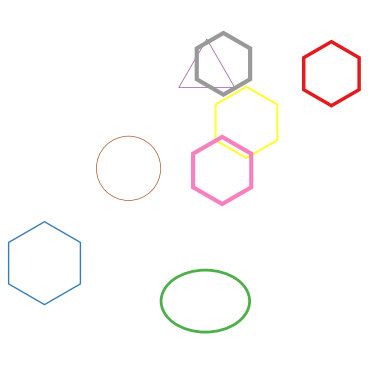[{"shape": "hexagon", "thickness": 2.5, "radius": 0.42, "center": [0.861, 0.809]}, {"shape": "hexagon", "thickness": 1, "radius": 0.54, "center": [0.116, 0.316]}, {"shape": "oval", "thickness": 2, "radius": 0.57, "center": [0.533, 0.218]}, {"shape": "triangle", "thickness": 0.5, "radius": 0.42, "center": [0.537, 0.814]}, {"shape": "hexagon", "thickness": 1.5, "radius": 0.46, "center": [0.64, 0.682]}, {"shape": "circle", "thickness": 0.5, "radius": 0.42, "center": [0.334, 0.563]}, {"shape": "hexagon", "thickness": 3, "radius": 0.44, "center": [0.577, 0.557]}, {"shape": "hexagon", "thickness": 3, "radius": 0.4, "center": [0.58, 0.834]}]